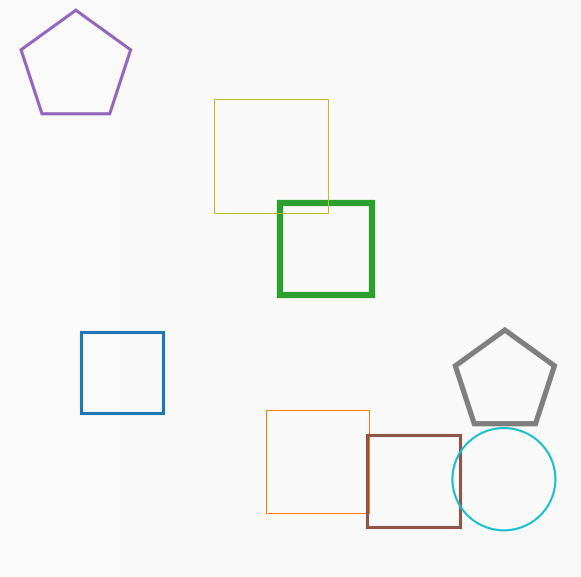[{"shape": "square", "thickness": 1.5, "radius": 0.35, "center": [0.21, 0.354]}, {"shape": "square", "thickness": 0.5, "radius": 0.45, "center": [0.546, 0.199]}, {"shape": "square", "thickness": 3, "radius": 0.4, "center": [0.56, 0.568]}, {"shape": "pentagon", "thickness": 1.5, "radius": 0.5, "center": [0.131, 0.882]}, {"shape": "square", "thickness": 1.5, "radius": 0.4, "center": [0.711, 0.166]}, {"shape": "pentagon", "thickness": 2.5, "radius": 0.45, "center": [0.869, 0.338]}, {"shape": "square", "thickness": 0.5, "radius": 0.49, "center": [0.467, 0.729]}, {"shape": "circle", "thickness": 1, "radius": 0.44, "center": [0.867, 0.169]}]